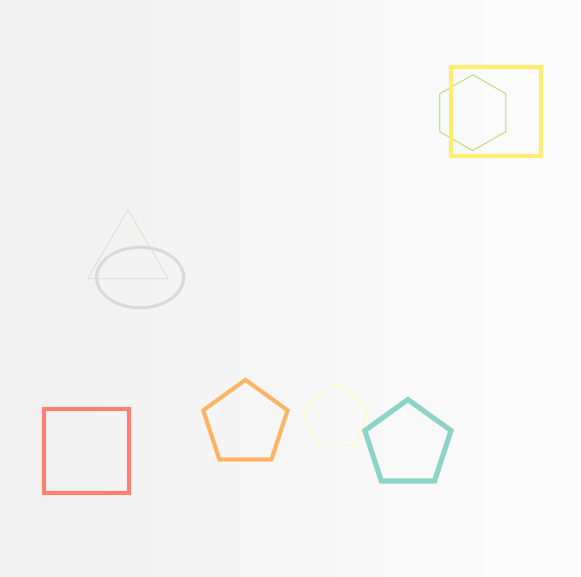[{"shape": "pentagon", "thickness": 2.5, "radius": 0.39, "center": [0.702, 0.229]}, {"shape": "pentagon", "thickness": 0.5, "radius": 0.29, "center": [0.578, 0.276]}, {"shape": "square", "thickness": 2, "radius": 0.36, "center": [0.149, 0.218]}, {"shape": "pentagon", "thickness": 2, "radius": 0.38, "center": [0.422, 0.265]}, {"shape": "hexagon", "thickness": 0.5, "radius": 0.33, "center": [0.813, 0.804]}, {"shape": "oval", "thickness": 1.5, "radius": 0.37, "center": [0.241, 0.519]}, {"shape": "triangle", "thickness": 0.5, "radius": 0.4, "center": [0.22, 0.557]}, {"shape": "square", "thickness": 2, "radius": 0.38, "center": [0.854, 0.806]}]